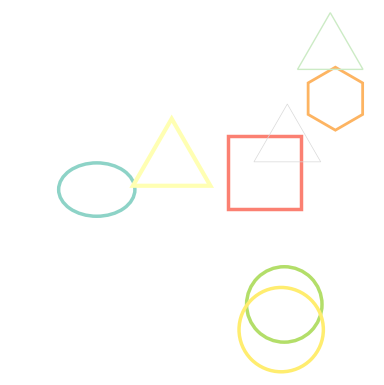[{"shape": "oval", "thickness": 2.5, "radius": 0.5, "center": [0.251, 0.508]}, {"shape": "triangle", "thickness": 3, "radius": 0.58, "center": [0.446, 0.576]}, {"shape": "square", "thickness": 2.5, "radius": 0.48, "center": [0.687, 0.553]}, {"shape": "hexagon", "thickness": 2, "radius": 0.41, "center": [0.871, 0.744]}, {"shape": "circle", "thickness": 2.5, "radius": 0.49, "center": [0.738, 0.209]}, {"shape": "triangle", "thickness": 0.5, "radius": 0.5, "center": [0.746, 0.63]}, {"shape": "triangle", "thickness": 1, "radius": 0.49, "center": [0.858, 0.869]}, {"shape": "circle", "thickness": 2.5, "radius": 0.55, "center": [0.73, 0.144]}]